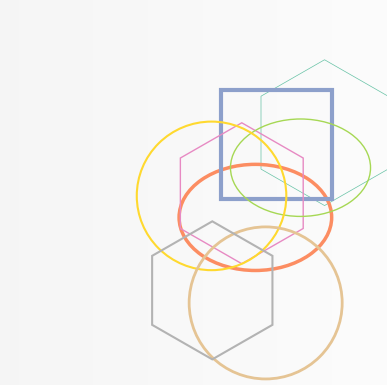[{"shape": "hexagon", "thickness": 0.5, "radius": 0.95, "center": [0.838, 0.655]}, {"shape": "oval", "thickness": 2.5, "radius": 0.98, "center": [0.659, 0.435]}, {"shape": "square", "thickness": 3, "radius": 0.71, "center": [0.714, 0.624]}, {"shape": "hexagon", "thickness": 1, "radius": 0.92, "center": [0.624, 0.498]}, {"shape": "oval", "thickness": 1, "radius": 0.9, "center": [0.775, 0.564]}, {"shape": "circle", "thickness": 1.5, "radius": 0.96, "center": [0.546, 0.491]}, {"shape": "circle", "thickness": 2, "radius": 0.99, "center": [0.686, 0.213]}, {"shape": "hexagon", "thickness": 1.5, "radius": 0.9, "center": [0.548, 0.246]}]